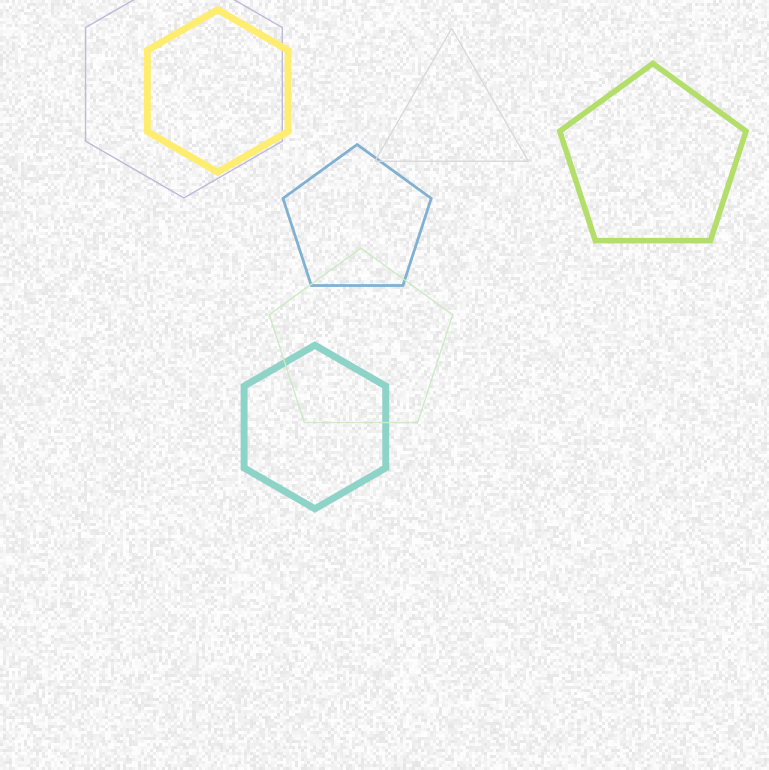[{"shape": "hexagon", "thickness": 2.5, "radius": 0.53, "center": [0.409, 0.445]}, {"shape": "hexagon", "thickness": 0.5, "radius": 0.74, "center": [0.239, 0.89]}, {"shape": "pentagon", "thickness": 1, "radius": 0.51, "center": [0.464, 0.711]}, {"shape": "pentagon", "thickness": 2, "radius": 0.64, "center": [0.848, 0.79]}, {"shape": "triangle", "thickness": 0.5, "radius": 0.58, "center": [0.587, 0.848]}, {"shape": "pentagon", "thickness": 0.5, "radius": 0.63, "center": [0.469, 0.553]}, {"shape": "hexagon", "thickness": 2.5, "radius": 0.53, "center": [0.283, 0.882]}]